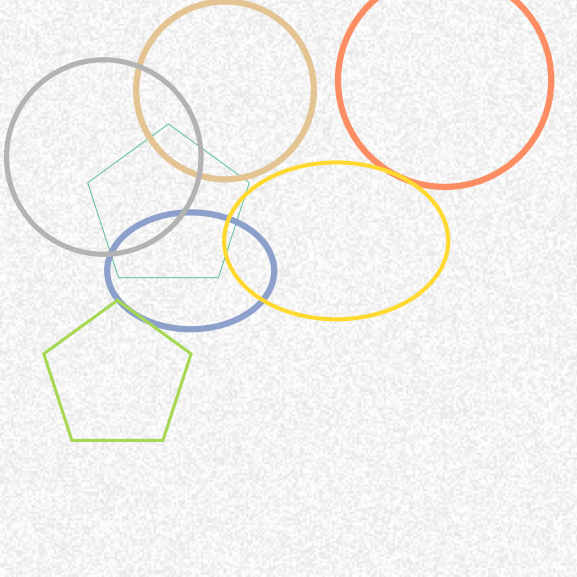[{"shape": "pentagon", "thickness": 0.5, "radius": 0.74, "center": [0.292, 0.637]}, {"shape": "circle", "thickness": 3, "radius": 0.92, "center": [0.77, 0.86]}, {"shape": "oval", "thickness": 3, "radius": 0.72, "center": [0.33, 0.53]}, {"shape": "pentagon", "thickness": 1.5, "radius": 0.67, "center": [0.203, 0.345]}, {"shape": "oval", "thickness": 2, "radius": 0.97, "center": [0.582, 0.582]}, {"shape": "circle", "thickness": 3, "radius": 0.77, "center": [0.39, 0.843]}, {"shape": "circle", "thickness": 2.5, "radius": 0.84, "center": [0.18, 0.727]}]